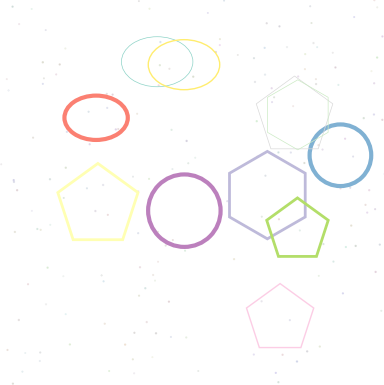[{"shape": "oval", "thickness": 0.5, "radius": 0.46, "center": [0.408, 0.84]}, {"shape": "pentagon", "thickness": 2, "radius": 0.55, "center": [0.254, 0.466]}, {"shape": "hexagon", "thickness": 2, "radius": 0.57, "center": [0.694, 0.493]}, {"shape": "oval", "thickness": 3, "radius": 0.41, "center": [0.25, 0.694]}, {"shape": "circle", "thickness": 3, "radius": 0.4, "center": [0.884, 0.597]}, {"shape": "pentagon", "thickness": 2, "radius": 0.42, "center": [0.773, 0.402]}, {"shape": "pentagon", "thickness": 1, "radius": 0.46, "center": [0.728, 0.172]}, {"shape": "pentagon", "thickness": 0.5, "radius": 0.52, "center": [0.765, 0.698]}, {"shape": "circle", "thickness": 3, "radius": 0.47, "center": [0.479, 0.453]}, {"shape": "hexagon", "thickness": 0.5, "radius": 0.45, "center": [0.774, 0.702]}, {"shape": "oval", "thickness": 1, "radius": 0.46, "center": [0.478, 0.832]}]